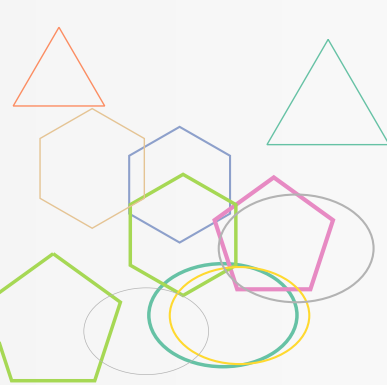[{"shape": "oval", "thickness": 2.5, "radius": 0.96, "center": [0.575, 0.181]}, {"shape": "triangle", "thickness": 1, "radius": 0.91, "center": [0.847, 0.715]}, {"shape": "triangle", "thickness": 1, "radius": 0.68, "center": [0.152, 0.793]}, {"shape": "hexagon", "thickness": 1.5, "radius": 0.75, "center": [0.464, 0.52]}, {"shape": "pentagon", "thickness": 3, "radius": 0.8, "center": [0.707, 0.379]}, {"shape": "pentagon", "thickness": 2.5, "radius": 0.91, "center": [0.137, 0.159]}, {"shape": "hexagon", "thickness": 2.5, "radius": 0.79, "center": [0.472, 0.39]}, {"shape": "oval", "thickness": 1.5, "radius": 0.9, "center": [0.618, 0.18]}, {"shape": "hexagon", "thickness": 1, "radius": 0.78, "center": [0.238, 0.563]}, {"shape": "oval", "thickness": 0.5, "radius": 0.81, "center": [0.377, 0.14]}, {"shape": "oval", "thickness": 1.5, "radius": 1.0, "center": [0.764, 0.355]}]